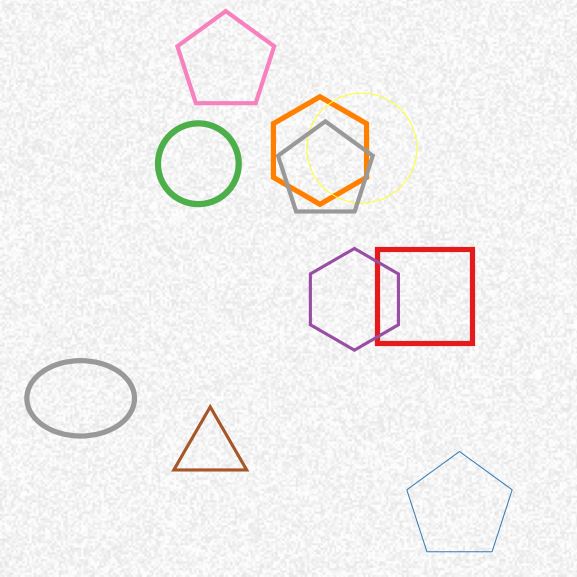[{"shape": "square", "thickness": 2.5, "radius": 0.41, "center": [0.735, 0.486]}, {"shape": "pentagon", "thickness": 0.5, "radius": 0.48, "center": [0.796, 0.121]}, {"shape": "circle", "thickness": 3, "radius": 0.35, "center": [0.343, 0.716]}, {"shape": "hexagon", "thickness": 1.5, "radius": 0.44, "center": [0.614, 0.481]}, {"shape": "hexagon", "thickness": 2.5, "radius": 0.47, "center": [0.554, 0.739]}, {"shape": "circle", "thickness": 0.5, "radius": 0.48, "center": [0.627, 0.743]}, {"shape": "triangle", "thickness": 1.5, "radius": 0.36, "center": [0.364, 0.222]}, {"shape": "pentagon", "thickness": 2, "radius": 0.44, "center": [0.391, 0.892]}, {"shape": "oval", "thickness": 2.5, "radius": 0.47, "center": [0.14, 0.309]}, {"shape": "pentagon", "thickness": 2, "radius": 0.43, "center": [0.563, 0.703]}]